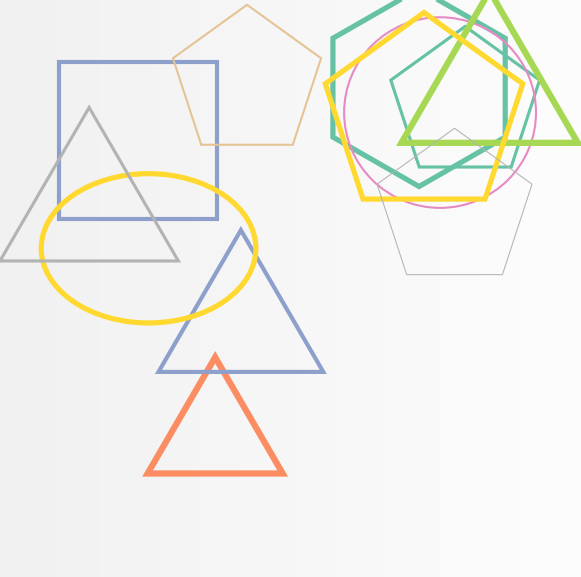[{"shape": "hexagon", "thickness": 2.5, "radius": 0.86, "center": [0.721, 0.847]}, {"shape": "pentagon", "thickness": 1.5, "radius": 0.67, "center": [0.8, 0.819]}, {"shape": "triangle", "thickness": 3, "radius": 0.67, "center": [0.37, 0.246]}, {"shape": "square", "thickness": 2, "radius": 0.68, "center": [0.237, 0.755]}, {"shape": "triangle", "thickness": 2, "radius": 0.82, "center": [0.414, 0.437]}, {"shape": "circle", "thickness": 1, "radius": 0.83, "center": [0.757, 0.804]}, {"shape": "triangle", "thickness": 3, "radius": 0.88, "center": [0.842, 0.839]}, {"shape": "pentagon", "thickness": 2.5, "radius": 0.89, "center": [0.729, 0.799]}, {"shape": "oval", "thickness": 2.5, "radius": 0.92, "center": [0.256, 0.569]}, {"shape": "pentagon", "thickness": 1, "radius": 0.67, "center": [0.425, 0.857]}, {"shape": "pentagon", "thickness": 0.5, "radius": 0.7, "center": [0.782, 0.637]}, {"shape": "triangle", "thickness": 1.5, "radius": 0.89, "center": [0.153, 0.636]}]